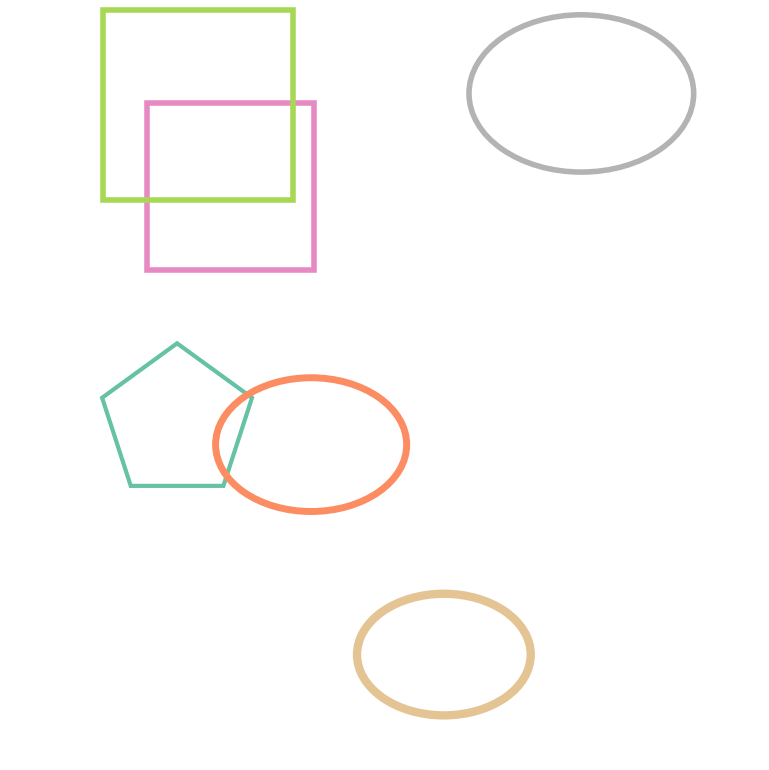[{"shape": "pentagon", "thickness": 1.5, "radius": 0.51, "center": [0.23, 0.452]}, {"shape": "oval", "thickness": 2.5, "radius": 0.62, "center": [0.404, 0.423]}, {"shape": "square", "thickness": 2, "radius": 0.54, "center": [0.299, 0.758]}, {"shape": "square", "thickness": 2, "radius": 0.62, "center": [0.257, 0.863]}, {"shape": "oval", "thickness": 3, "radius": 0.56, "center": [0.576, 0.15]}, {"shape": "oval", "thickness": 2, "radius": 0.73, "center": [0.755, 0.879]}]